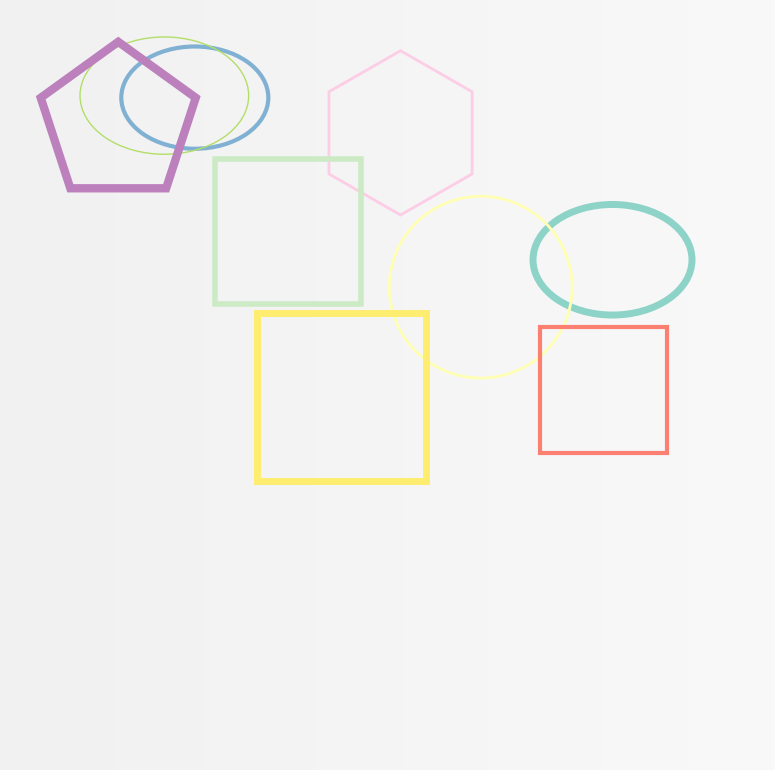[{"shape": "oval", "thickness": 2.5, "radius": 0.51, "center": [0.79, 0.663]}, {"shape": "circle", "thickness": 1, "radius": 0.59, "center": [0.62, 0.627]}, {"shape": "square", "thickness": 1.5, "radius": 0.41, "center": [0.779, 0.493]}, {"shape": "oval", "thickness": 1.5, "radius": 0.47, "center": [0.251, 0.873]}, {"shape": "oval", "thickness": 0.5, "radius": 0.54, "center": [0.212, 0.876]}, {"shape": "hexagon", "thickness": 1, "radius": 0.53, "center": [0.517, 0.827]}, {"shape": "pentagon", "thickness": 3, "radius": 0.53, "center": [0.153, 0.841]}, {"shape": "square", "thickness": 2, "radius": 0.47, "center": [0.371, 0.699]}, {"shape": "square", "thickness": 2.5, "radius": 0.55, "center": [0.441, 0.484]}]